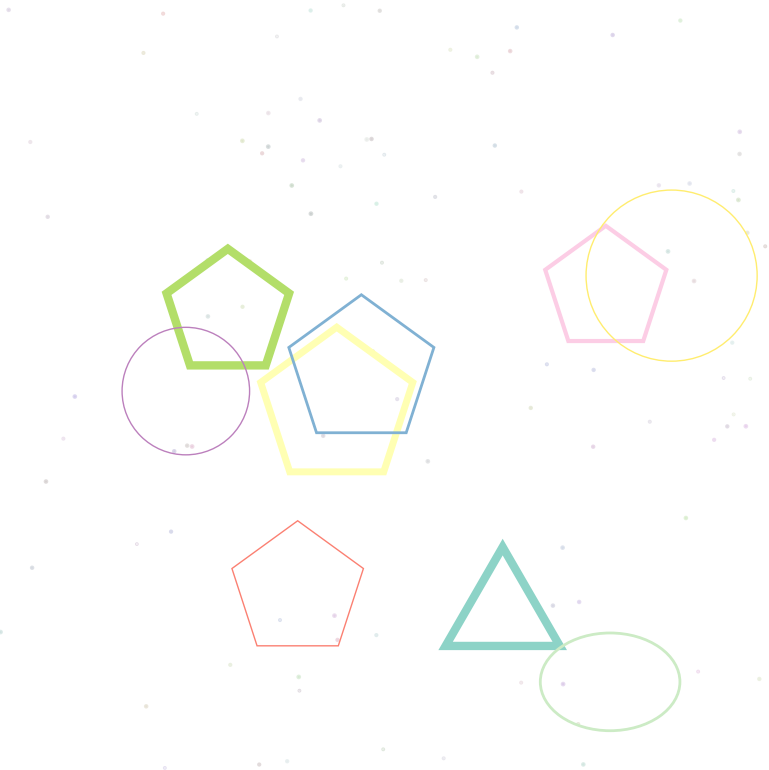[{"shape": "triangle", "thickness": 3, "radius": 0.43, "center": [0.653, 0.204]}, {"shape": "pentagon", "thickness": 2.5, "radius": 0.52, "center": [0.437, 0.471]}, {"shape": "pentagon", "thickness": 0.5, "radius": 0.45, "center": [0.387, 0.234]}, {"shape": "pentagon", "thickness": 1, "radius": 0.5, "center": [0.469, 0.518]}, {"shape": "pentagon", "thickness": 3, "radius": 0.42, "center": [0.296, 0.593]}, {"shape": "pentagon", "thickness": 1.5, "radius": 0.41, "center": [0.787, 0.624]}, {"shape": "circle", "thickness": 0.5, "radius": 0.41, "center": [0.241, 0.492]}, {"shape": "oval", "thickness": 1, "radius": 0.45, "center": [0.792, 0.114]}, {"shape": "circle", "thickness": 0.5, "radius": 0.56, "center": [0.872, 0.642]}]